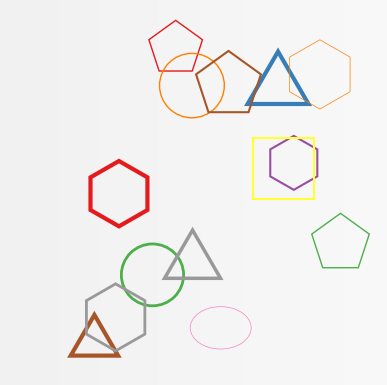[{"shape": "hexagon", "thickness": 3, "radius": 0.42, "center": [0.307, 0.497]}, {"shape": "pentagon", "thickness": 1, "radius": 0.36, "center": [0.453, 0.874]}, {"shape": "triangle", "thickness": 3, "radius": 0.45, "center": [0.718, 0.775]}, {"shape": "pentagon", "thickness": 1, "radius": 0.39, "center": [0.879, 0.368]}, {"shape": "circle", "thickness": 2, "radius": 0.4, "center": [0.393, 0.286]}, {"shape": "hexagon", "thickness": 1.5, "radius": 0.35, "center": [0.758, 0.577]}, {"shape": "circle", "thickness": 1, "radius": 0.42, "center": [0.495, 0.778]}, {"shape": "hexagon", "thickness": 0.5, "radius": 0.45, "center": [0.825, 0.807]}, {"shape": "square", "thickness": 1.5, "radius": 0.4, "center": [0.731, 0.562]}, {"shape": "triangle", "thickness": 3, "radius": 0.35, "center": [0.244, 0.112]}, {"shape": "pentagon", "thickness": 1.5, "radius": 0.44, "center": [0.59, 0.78]}, {"shape": "oval", "thickness": 0.5, "radius": 0.39, "center": [0.569, 0.148]}, {"shape": "hexagon", "thickness": 2, "radius": 0.44, "center": [0.298, 0.176]}, {"shape": "triangle", "thickness": 2.5, "radius": 0.42, "center": [0.497, 0.319]}]